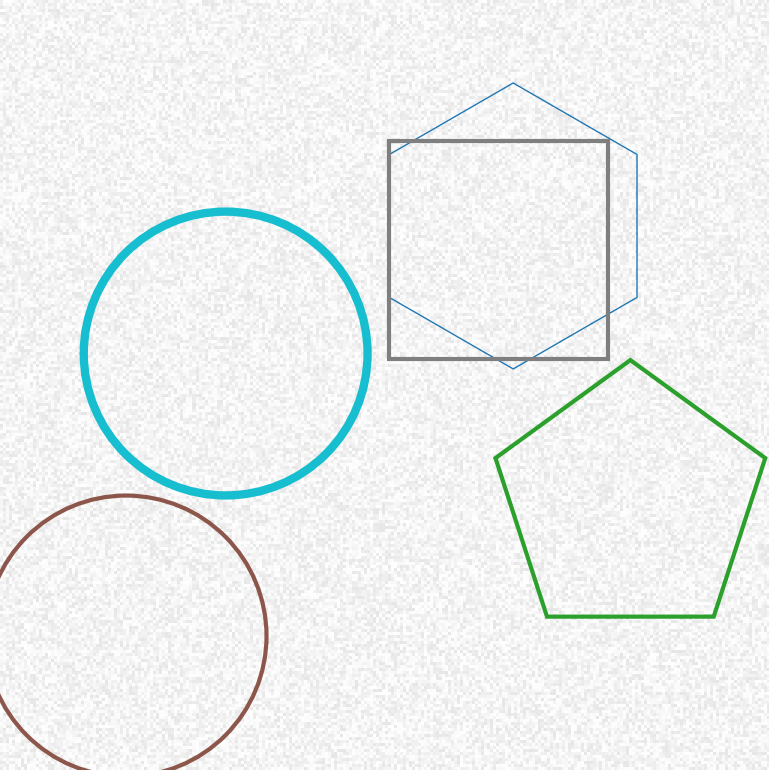[{"shape": "hexagon", "thickness": 0.5, "radius": 0.93, "center": [0.666, 0.707]}, {"shape": "pentagon", "thickness": 1.5, "radius": 0.92, "center": [0.819, 0.348]}, {"shape": "circle", "thickness": 1.5, "radius": 0.91, "center": [0.164, 0.174]}, {"shape": "square", "thickness": 1.5, "radius": 0.71, "center": [0.647, 0.675]}, {"shape": "circle", "thickness": 3, "radius": 0.92, "center": [0.293, 0.541]}]